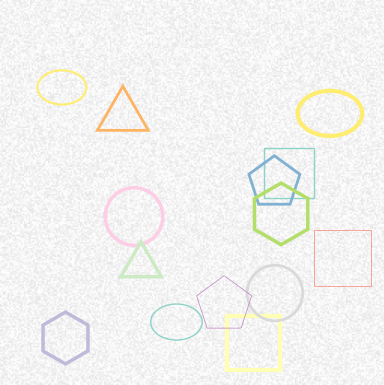[{"shape": "oval", "thickness": 1, "radius": 0.33, "center": [0.458, 0.164]}, {"shape": "square", "thickness": 1, "radius": 0.32, "center": [0.751, 0.551]}, {"shape": "square", "thickness": 3, "radius": 0.35, "center": [0.659, 0.109]}, {"shape": "hexagon", "thickness": 2.5, "radius": 0.34, "center": [0.17, 0.122]}, {"shape": "square", "thickness": 0.5, "radius": 0.37, "center": [0.89, 0.331]}, {"shape": "pentagon", "thickness": 2, "radius": 0.35, "center": [0.713, 0.526]}, {"shape": "triangle", "thickness": 2, "radius": 0.38, "center": [0.319, 0.7]}, {"shape": "hexagon", "thickness": 2.5, "radius": 0.4, "center": [0.73, 0.445]}, {"shape": "circle", "thickness": 2.5, "radius": 0.37, "center": [0.348, 0.438]}, {"shape": "circle", "thickness": 2, "radius": 0.36, "center": [0.714, 0.239]}, {"shape": "pentagon", "thickness": 0.5, "radius": 0.38, "center": [0.582, 0.209]}, {"shape": "triangle", "thickness": 2.5, "radius": 0.3, "center": [0.366, 0.311]}, {"shape": "oval", "thickness": 3, "radius": 0.42, "center": [0.857, 0.705]}, {"shape": "oval", "thickness": 1.5, "radius": 0.32, "center": [0.161, 0.773]}]